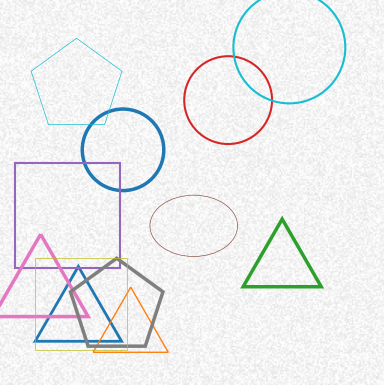[{"shape": "triangle", "thickness": 2, "radius": 0.65, "center": [0.203, 0.178]}, {"shape": "circle", "thickness": 2.5, "radius": 0.53, "center": [0.32, 0.611]}, {"shape": "triangle", "thickness": 1, "radius": 0.56, "center": [0.34, 0.141]}, {"shape": "triangle", "thickness": 2.5, "radius": 0.59, "center": [0.733, 0.314]}, {"shape": "circle", "thickness": 1.5, "radius": 0.57, "center": [0.593, 0.74]}, {"shape": "square", "thickness": 1.5, "radius": 0.68, "center": [0.175, 0.44]}, {"shape": "oval", "thickness": 0.5, "radius": 0.57, "center": [0.503, 0.413]}, {"shape": "triangle", "thickness": 2.5, "radius": 0.71, "center": [0.106, 0.249]}, {"shape": "pentagon", "thickness": 2.5, "radius": 0.63, "center": [0.303, 0.203]}, {"shape": "square", "thickness": 0.5, "radius": 0.6, "center": [0.21, 0.21]}, {"shape": "pentagon", "thickness": 0.5, "radius": 0.62, "center": [0.199, 0.777]}, {"shape": "circle", "thickness": 1.5, "radius": 0.73, "center": [0.752, 0.877]}]